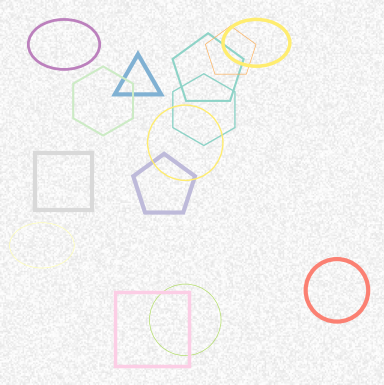[{"shape": "hexagon", "thickness": 1, "radius": 0.47, "center": [0.53, 0.715]}, {"shape": "pentagon", "thickness": 1.5, "radius": 0.49, "center": [0.541, 0.817]}, {"shape": "oval", "thickness": 0.5, "radius": 0.42, "center": [0.109, 0.363]}, {"shape": "pentagon", "thickness": 3, "radius": 0.42, "center": [0.426, 0.516]}, {"shape": "circle", "thickness": 3, "radius": 0.41, "center": [0.875, 0.246]}, {"shape": "triangle", "thickness": 3, "radius": 0.35, "center": [0.358, 0.79]}, {"shape": "pentagon", "thickness": 0.5, "radius": 0.35, "center": [0.599, 0.863]}, {"shape": "circle", "thickness": 0.5, "radius": 0.46, "center": [0.481, 0.169]}, {"shape": "square", "thickness": 2.5, "radius": 0.48, "center": [0.395, 0.146]}, {"shape": "square", "thickness": 3, "radius": 0.37, "center": [0.165, 0.529]}, {"shape": "oval", "thickness": 2, "radius": 0.46, "center": [0.166, 0.885]}, {"shape": "hexagon", "thickness": 1.5, "radius": 0.45, "center": [0.268, 0.738]}, {"shape": "circle", "thickness": 1, "radius": 0.49, "center": [0.481, 0.629]}, {"shape": "oval", "thickness": 2.5, "radius": 0.43, "center": [0.666, 0.889]}]